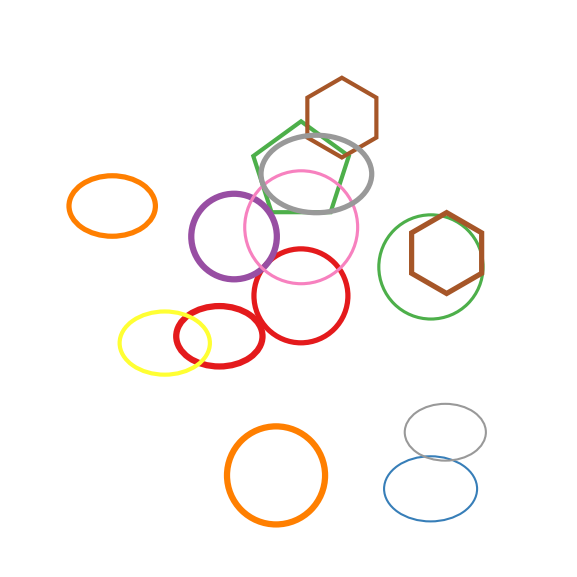[{"shape": "oval", "thickness": 3, "radius": 0.37, "center": [0.38, 0.417]}, {"shape": "circle", "thickness": 2.5, "radius": 0.41, "center": [0.521, 0.487]}, {"shape": "oval", "thickness": 1, "radius": 0.4, "center": [0.746, 0.153]}, {"shape": "pentagon", "thickness": 2, "radius": 0.43, "center": [0.521, 0.702]}, {"shape": "circle", "thickness": 1.5, "radius": 0.45, "center": [0.746, 0.537]}, {"shape": "circle", "thickness": 3, "radius": 0.37, "center": [0.405, 0.59]}, {"shape": "oval", "thickness": 2.5, "radius": 0.37, "center": [0.194, 0.642]}, {"shape": "circle", "thickness": 3, "radius": 0.42, "center": [0.478, 0.176]}, {"shape": "oval", "thickness": 2, "radius": 0.39, "center": [0.285, 0.405]}, {"shape": "hexagon", "thickness": 2, "radius": 0.35, "center": [0.592, 0.795]}, {"shape": "hexagon", "thickness": 2.5, "radius": 0.35, "center": [0.773, 0.561]}, {"shape": "circle", "thickness": 1.5, "radius": 0.49, "center": [0.522, 0.606]}, {"shape": "oval", "thickness": 1, "radius": 0.35, "center": [0.771, 0.251]}, {"shape": "oval", "thickness": 2.5, "radius": 0.48, "center": [0.548, 0.698]}]